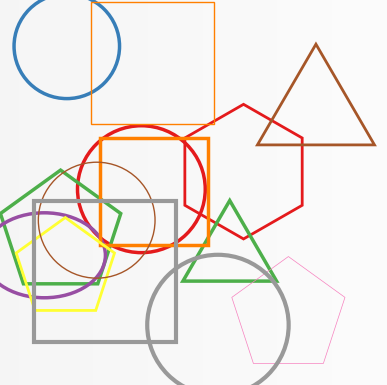[{"shape": "hexagon", "thickness": 2, "radius": 0.87, "center": [0.628, 0.554]}, {"shape": "circle", "thickness": 2.5, "radius": 0.82, "center": [0.365, 0.509]}, {"shape": "circle", "thickness": 2.5, "radius": 0.68, "center": [0.172, 0.88]}, {"shape": "triangle", "thickness": 2.5, "radius": 0.7, "center": [0.593, 0.34]}, {"shape": "pentagon", "thickness": 2.5, "radius": 0.82, "center": [0.156, 0.395]}, {"shape": "oval", "thickness": 2.5, "radius": 0.79, "center": [0.114, 0.337]}, {"shape": "square", "thickness": 1, "radius": 0.79, "center": [0.394, 0.836]}, {"shape": "square", "thickness": 2.5, "radius": 0.7, "center": [0.397, 0.502]}, {"shape": "pentagon", "thickness": 2, "radius": 0.67, "center": [0.169, 0.302]}, {"shape": "triangle", "thickness": 2, "radius": 0.87, "center": [0.815, 0.711]}, {"shape": "circle", "thickness": 1, "radius": 0.75, "center": [0.25, 0.428]}, {"shape": "pentagon", "thickness": 0.5, "radius": 0.77, "center": [0.744, 0.18]}, {"shape": "circle", "thickness": 3, "radius": 0.91, "center": [0.562, 0.156]}, {"shape": "square", "thickness": 3, "radius": 0.91, "center": [0.272, 0.295]}]